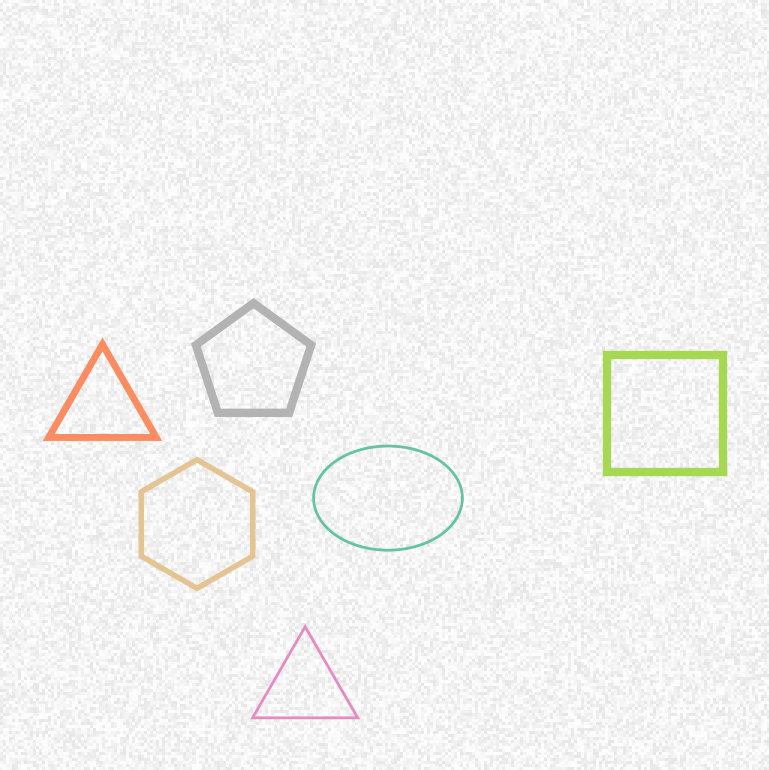[{"shape": "oval", "thickness": 1, "radius": 0.48, "center": [0.504, 0.353]}, {"shape": "triangle", "thickness": 2.5, "radius": 0.4, "center": [0.133, 0.472]}, {"shape": "triangle", "thickness": 1, "radius": 0.39, "center": [0.396, 0.107]}, {"shape": "square", "thickness": 3, "radius": 0.38, "center": [0.864, 0.463]}, {"shape": "hexagon", "thickness": 2, "radius": 0.42, "center": [0.256, 0.319]}, {"shape": "pentagon", "thickness": 3, "radius": 0.39, "center": [0.329, 0.528]}]